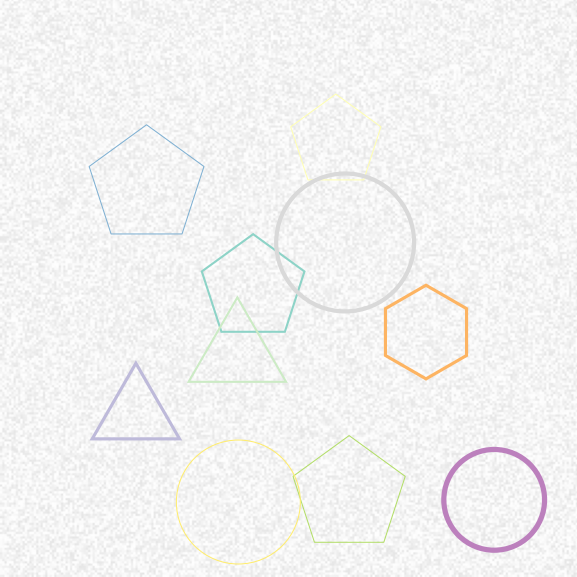[{"shape": "pentagon", "thickness": 1, "radius": 0.47, "center": [0.438, 0.5]}, {"shape": "pentagon", "thickness": 0.5, "radius": 0.41, "center": [0.581, 0.754]}, {"shape": "triangle", "thickness": 1.5, "radius": 0.44, "center": [0.235, 0.283]}, {"shape": "pentagon", "thickness": 0.5, "radius": 0.52, "center": [0.254, 0.679]}, {"shape": "hexagon", "thickness": 1.5, "radius": 0.41, "center": [0.738, 0.424]}, {"shape": "pentagon", "thickness": 0.5, "radius": 0.51, "center": [0.605, 0.143]}, {"shape": "circle", "thickness": 2, "radius": 0.6, "center": [0.598, 0.579]}, {"shape": "circle", "thickness": 2.5, "radius": 0.44, "center": [0.856, 0.134]}, {"shape": "triangle", "thickness": 1, "radius": 0.49, "center": [0.411, 0.387]}, {"shape": "circle", "thickness": 0.5, "radius": 0.54, "center": [0.413, 0.13]}]